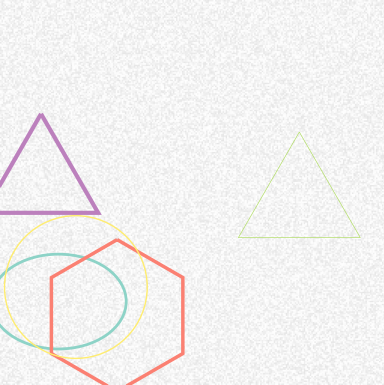[{"shape": "oval", "thickness": 2, "radius": 0.88, "center": [0.152, 0.217]}, {"shape": "hexagon", "thickness": 2.5, "radius": 0.99, "center": [0.304, 0.18]}, {"shape": "triangle", "thickness": 0.5, "radius": 0.91, "center": [0.777, 0.474]}, {"shape": "triangle", "thickness": 3, "radius": 0.86, "center": [0.107, 0.533]}, {"shape": "circle", "thickness": 1, "radius": 0.93, "center": [0.197, 0.254]}]